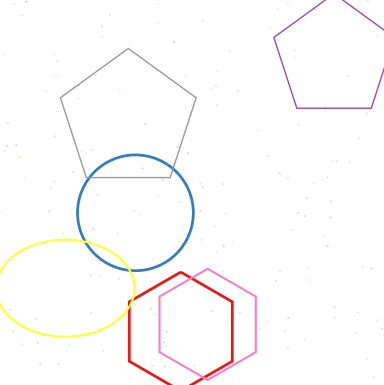[{"shape": "hexagon", "thickness": 2, "radius": 0.77, "center": [0.47, 0.139]}, {"shape": "circle", "thickness": 2, "radius": 0.75, "center": [0.352, 0.447]}, {"shape": "pentagon", "thickness": 1, "radius": 0.82, "center": [0.868, 0.852]}, {"shape": "oval", "thickness": 1.5, "radius": 0.9, "center": [0.17, 0.251]}, {"shape": "hexagon", "thickness": 1.5, "radius": 0.72, "center": [0.539, 0.158]}, {"shape": "pentagon", "thickness": 1, "radius": 0.93, "center": [0.333, 0.689]}]